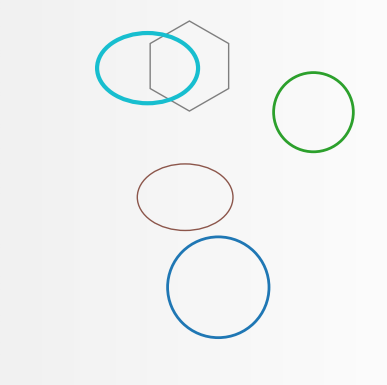[{"shape": "circle", "thickness": 2, "radius": 0.65, "center": [0.563, 0.254]}, {"shape": "circle", "thickness": 2, "radius": 0.51, "center": [0.809, 0.709]}, {"shape": "oval", "thickness": 1, "radius": 0.62, "center": [0.478, 0.488]}, {"shape": "hexagon", "thickness": 1, "radius": 0.58, "center": [0.489, 0.828]}, {"shape": "oval", "thickness": 3, "radius": 0.65, "center": [0.381, 0.823]}]